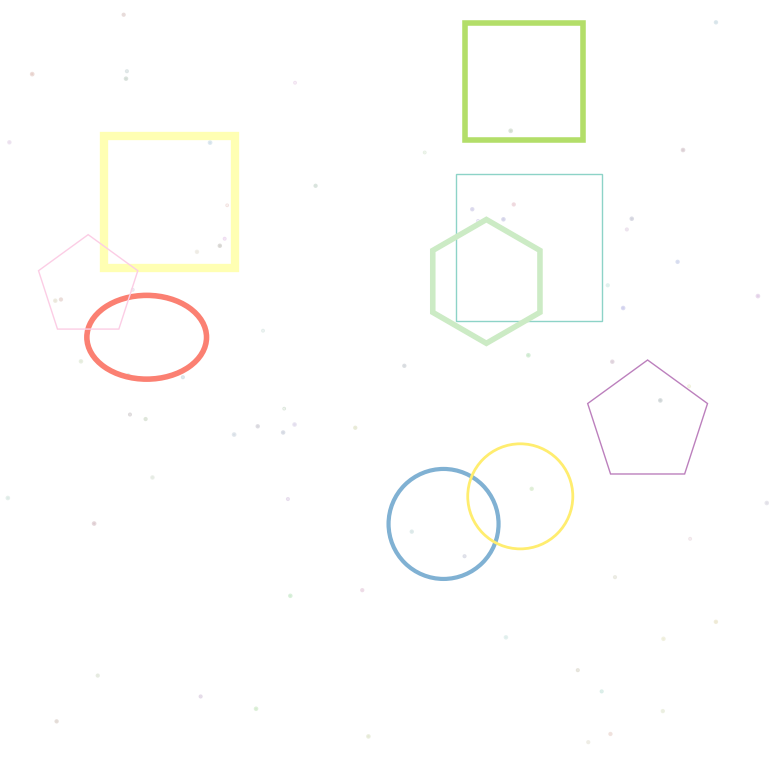[{"shape": "square", "thickness": 0.5, "radius": 0.48, "center": [0.687, 0.678]}, {"shape": "square", "thickness": 3, "radius": 0.43, "center": [0.22, 0.738]}, {"shape": "oval", "thickness": 2, "radius": 0.39, "center": [0.191, 0.562]}, {"shape": "circle", "thickness": 1.5, "radius": 0.36, "center": [0.576, 0.32]}, {"shape": "square", "thickness": 2, "radius": 0.38, "center": [0.68, 0.894]}, {"shape": "pentagon", "thickness": 0.5, "radius": 0.34, "center": [0.114, 0.627]}, {"shape": "pentagon", "thickness": 0.5, "radius": 0.41, "center": [0.841, 0.451]}, {"shape": "hexagon", "thickness": 2, "radius": 0.4, "center": [0.632, 0.635]}, {"shape": "circle", "thickness": 1, "radius": 0.34, "center": [0.676, 0.355]}]